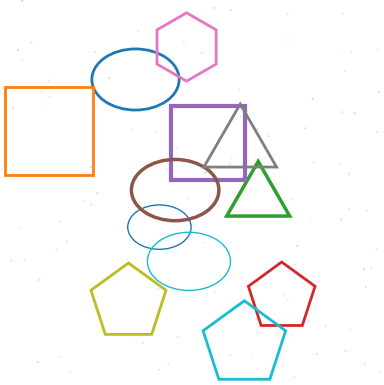[{"shape": "oval", "thickness": 2, "radius": 0.57, "center": [0.352, 0.794]}, {"shape": "oval", "thickness": 1, "radius": 0.41, "center": [0.414, 0.41]}, {"shape": "square", "thickness": 2, "radius": 0.57, "center": [0.127, 0.659]}, {"shape": "triangle", "thickness": 2.5, "radius": 0.47, "center": [0.671, 0.486]}, {"shape": "pentagon", "thickness": 2, "radius": 0.46, "center": [0.732, 0.228]}, {"shape": "square", "thickness": 3, "radius": 0.48, "center": [0.54, 0.628]}, {"shape": "oval", "thickness": 2.5, "radius": 0.57, "center": [0.455, 0.506]}, {"shape": "hexagon", "thickness": 2, "radius": 0.44, "center": [0.485, 0.878]}, {"shape": "triangle", "thickness": 2, "radius": 0.55, "center": [0.624, 0.621]}, {"shape": "pentagon", "thickness": 2, "radius": 0.51, "center": [0.334, 0.214]}, {"shape": "oval", "thickness": 1, "radius": 0.54, "center": [0.491, 0.321]}, {"shape": "pentagon", "thickness": 2, "radius": 0.56, "center": [0.635, 0.106]}]